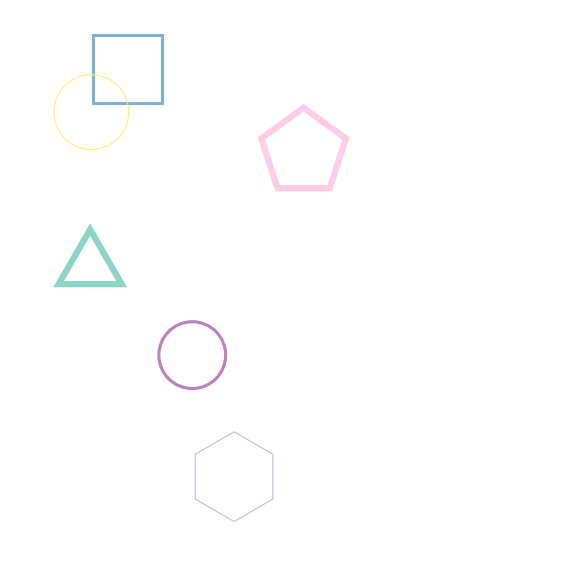[{"shape": "triangle", "thickness": 3, "radius": 0.31, "center": [0.156, 0.539]}, {"shape": "hexagon", "thickness": 0.5, "radius": 0.39, "center": [0.405, 0.174]}, {"shape": "square", "thickness": 1.5, "radius": 0.3, "center": [0.221, 0.88]}, {"shape": "pentagon", "thickness": 3, "radius": 0.39, "center": [0.526, 0.736]}, {"shape": "circle", "thickness": 1.5, "radius": 0.29, "center": [0.333, 0.384]}, {"shape": "circle", "thickness": 0.5, "radius": 0.32, "center": [0.158, 0.805]}]